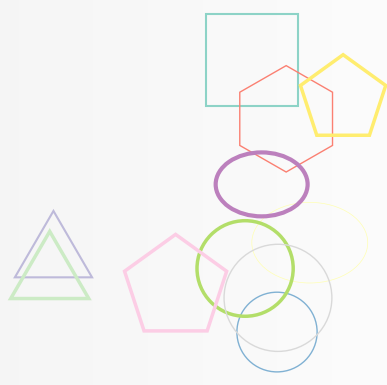[{"shape": "square", "thickness": 1.5, "radius": 0.59, "center": [0.65, 0.845]}, {"shape": "oval", "thickness": 0.5, "radius": 0.75, "center": [0.799, 0.37]}, {"shape": "triangle", "thickness": 1.5, "radius": 0.57, "center": [0.138, 0.337]}, {"shape": "hexagon", "thickness": 1, "radius": 0.69, "center": [0.738, 0.691]}, {"shape": "circle", "thickness": 1, "radius": 0.52, "center": [0.715, 0.138]}, {"shape": "circle", "thickness": 2.5, "radius": 0.62, "center": [0.633, 0.303]}, {"shape": "pentagon", "thickness": 2.5, "radius": 0.69, "center": [0.453, 0.253]}, {"shape": "circle", "thickness": 1, "radius": 0.7, "center": [0.717, 0.226]}, {"shape": "oval", "thickness": 3, "radius": 0.59, "center": [0.675, 0.521]}, {"shape": "triangle", "thickness": 2.5, "radius": 0.58, "center": [0.128, 0.283]}, {"shape": "pentagon", "thickness": 2.5, "radius": 0.58, "center": [0.885, 0.742]}]